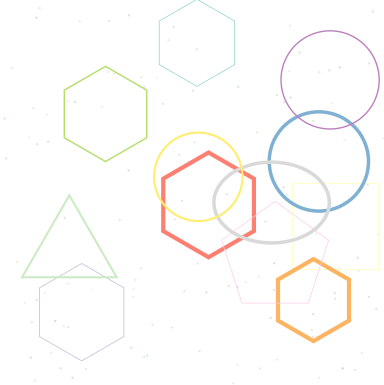[{"shape": "hexagon", "thickness": 0.5, "radius": 0.57, "center": [0.512, 0.889]}, {"shape": "square", "thickness": 0.5, "radius": 0.56, "center": [0.869, 0.414]}, {"shape": "hexagon", "thickness": 0.5, "radius": 0.63, "center": [0.212, 0.189]}, {"shape": "hexagon", "thickness": 3, "radius": 0.68, "center": [0.542, 0.468]}, {"shape": "circle", "thickness": 2.5, "radius": 0.64, "center": [0.828, 0.581]}, {"shape": "hexagon", "thickness": 3, "radius": 0.53, "center": [0.814, 0.221]}, {"shape": "hexagon", "thickness": 1, "radius": 0.62, "center": [0.274, 0.704]}, {"shape": "pentagon", "thickness": 0.5, "radius": 0.73, "center": [0.715, 0.331]}, {"shape": "oval", "thickness": 2.5, "radius": 0.75, "center": [0.705, 0.474]}, {"shape": "circle", "thickness": 1, "radius": 0.64, "center": [0.857, 0.792]}, {"shape": "triangle", "thickness": 1.5, "radius": 0.71, "center": [0.18, 0.351]}, {"shape": "circle", "thickness": 1.5, "radius": 0.57, "center": [0.515, 0.541]}]